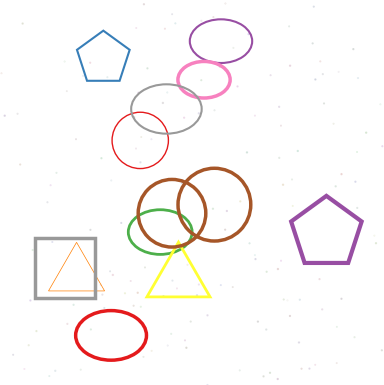[{"shape": "oval", "thickness": 2.5, "radius": 0.46, "center": [0.288, 0.129]}, {"shape": "circle", "thickness": 1, "radius": 0.37, "center": [0.364, 0.635]}, {"shape": "pentagon", "thickness": 1.5, "radius": 0.36, "center": [0.268, 0.848]}, {"shape": "oval", "thickness": 2, "radius": 0.41, "center": [0.416, 0.397]}, {"shape": "oval", "thickness": 1.5, "radius": 0.41, "center": [0.574, 0.893]}, {"shape": "pentagon", "thickness": 3, "radius": 0.48, "center": [0.848, 0.395]}, {"shape": "triangle", "thickness": 0.5, "radius": 0.42, "center": [0.199, 0.286]}, {"shape": "triangle", "thickness": 2, "radius": 0.47, "center": [0.464, 0.276]}, {"shape": "circle", "thickness": 2.5, "radius": 0.47, "center": [0.557, 0.468]}, {"shape": "circle", "thickness": 2.5, "radius": 0.44, "center": [0.447, 0.446]}, {"shape": "oval", "thickness": 2.5, "radius": 0.34, "center": [0.53, 0.793]}, {"shape": "square", "thickness": 2.5, "radius": 0.39, "center": [0.169, 0.305]}, {"shape": "oval", "thickness": 1.5, "radius": 0.46, "center": [0.432, 0.717]}]